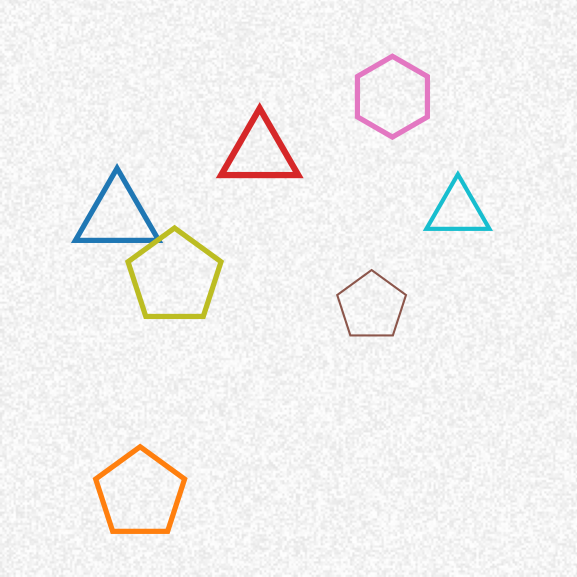[{"shape": "triangle", "thickness": 2.5, "radius": 0.42, "center": [0.203, 0.625]}, {"shape": "pentagon", "thickness": 2.5, "radius": 0.4, "center": [0.243, 0.145]}, {"shape": "triangle", "thickness": 3, "radius": 0.39, "center": [0.45, 0.735]}, {"shape": "pentagon", "thickness": 1, "radius": 0.31, "center": [0.643, 0.469]}, {"shape": "hexagon", "thickness": 2.5, "radius": 0.35, "center": [0.68, 0.832]}, {"shape": "pentagon", "thickness": 2.5, "radius": 0.42, "center": [0.302, 0.52]}, {"shape": "triangle", "thickness": 2, "radius": 0.31, "center": [0.793, 0.634]}]